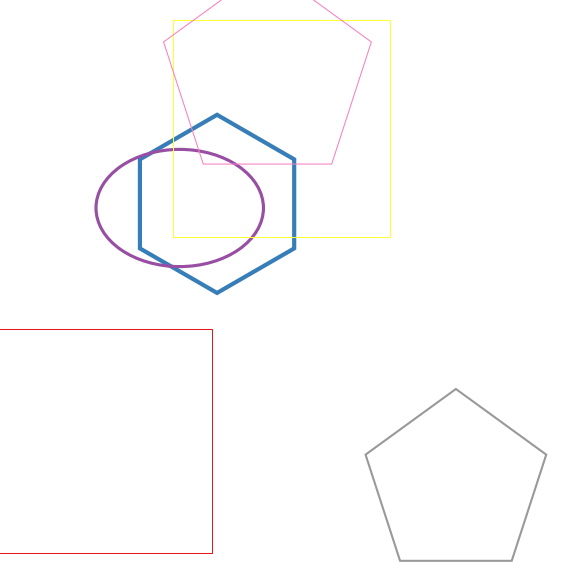[{"shape": "square", "thickness": 0.5, "radius": 0.97, "center": [0.172, 0.236]}, {"shape": "hexagon", "thickness": 2, "radius": 0.77, "center": [0.376, 0.646]}, {"shape": "oval", "thickness": 1.5, "radius": 0.72, "center": [0.311, 0.639]}, {"shape": "square", "thickness": 0.5, "radius": 0.94, "center": [0.488, 0.777]}, {"shape": "pentagon", "thickness": 0.5, "radius": 0.95, "center": [0.463, 0.868]}, {"shape": "pentagon", "thickness": 1, "radius": 0.82, "center": [0.789, 0.161]}]